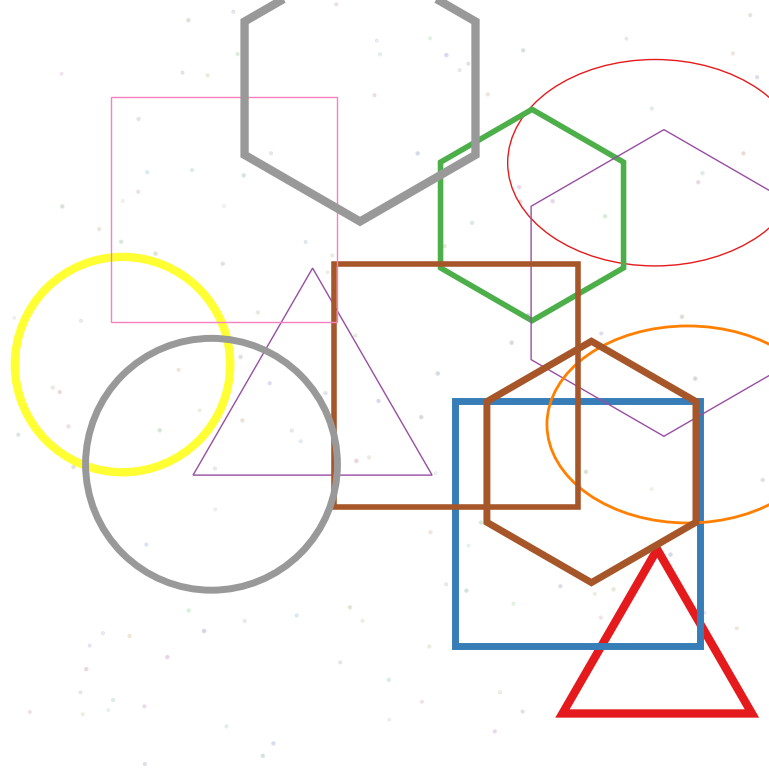[{"shape": "triangle", "thickness": 3, "radius": 0.71, "center": [0.854, 0.144]}, {"shape": "oval", "thickness": 0.5, "radius": 0.96, "center": [0.851, 0.789]}, {"shape": "square", "thickness": 2.5, "radius": 0.8, "center": [0.75, 0.32]}, {"shape": "hexagon", "thickness": 2, "radius": 0.69, "center": [0.691, 0.721]}, {"shape": "hexagon", "thickness": 0.5, "radius": 1.0, "center": [0.862, 0.633]}, {"shape": "triangle", "thickness": 0.5, "radius": 0.9, "center": [0.406, 0.473]}, {"shape": "oval", "thickness": 1, "radius": 0.91, "center": [0.893, 0.449]}, {"shape": "circle", "thickness": 3, "radius": 0.7, "center": [0.159, 0.527]}, {"shape": "square", "thickness": 2, "radius": 0.79, "center": [0.592, 0.5]}, {"shape": "hexagon", "thickness": 2.5, "radius": 0.78, "center": [0.768, 0.4]}, {"shape": "square", "thickness": 0.5, "radius": 0.73, "center": [0.291, 0.728]}, {"shape": "hexagon", "thickness": 3, "radius": 0.87, "center": [0.468, 0.885]}, {"shape": "circle", "thickness": 2.5, "radius": 0.82, "center": [0.275, 0.397]}]